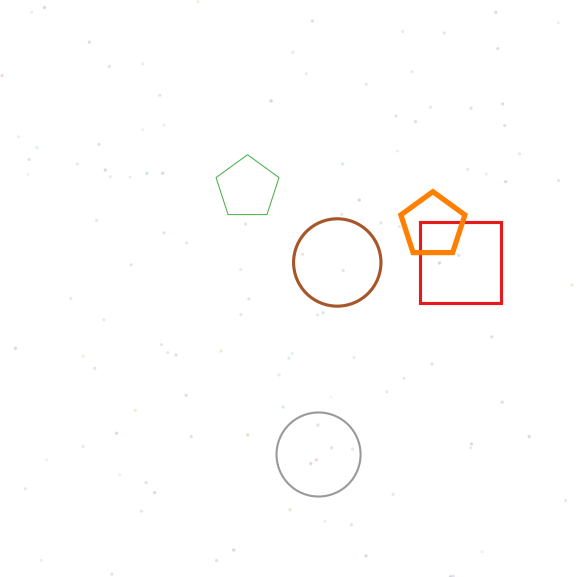[{"shape": "square", "thickness": 1.5, "radius": 0.35, "center": [0.798, 0.544]}, {"shape": "pentagon", "thickness": 0.5, "radius": 0.29, "center": [0.429, 0.674]}, {"shape": "pentagon", "thickness": 2.5, "radius": 0.29, "center": [0.75, 0.609]}, {"shape": "circle", "thickness": 1.5, "radius": 0.38, "center": [0.584, 0.545]}, {"shape": "circle", "thickness": 1, "radius": 0.36, "center": [0.552, 0.212]}]